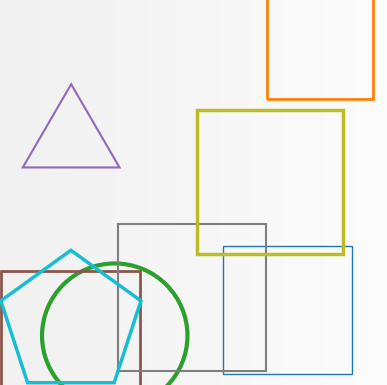[{"shape": "square", "thickness": 1, "radius": 0.83, "center": [0.742, 0.195]}, {"shape": "square", "thickness": 2, "radius": 0.69, "center": [0.826, 0.881]}, {"shape": "circle", "thickness": 3, "radius": 0.94, "center": [0.296, 0.128]}, {"shape": "triangle", "thickness": 1.5, "radius": 0.72, "center": [0.184, 0.637]}, {"shape": "square", "thickness": 2, "radius": 0.9, "center": [0.181, 0.117]}, {"shape": "square", "thickness": 1.5, "radius": 0.96, "center": [0.497, 0.226]}, {"shape": "square", "thickness": 2.5, "radius": 0.94, "center": [0.697, 0.528]}, {"shape": "pentagon", "thickness": 2.5, "radius": 0.95, "center": [0.183, 0.16]}]